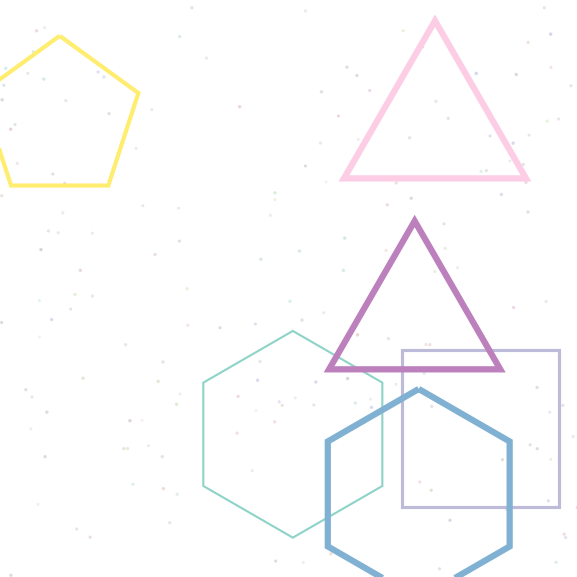[{"shape": "hexagon", "thickness": 1, "radius": 0.89, "center": [0.507, 0.247]}, {"shape": "square", "thickness": 1.5, "radius": 0.68, "center": [0.832, 0.257]}, {"shape": "hexagon", "thickness": 3, "radius": 0.91, "center": [0.725, 0.144]}, {"shape": "triangle", "thickness": 3, "radius": 0.91, "center": [0.753, 0.781]}, {"shape": "triangle", "thickness": 3, "radius": 0.86, "center": [0.718, 0.445]}, {"shape": "pentagon", "thickness": 2, "radius": 0.72, "center": [0.103, 0.794]}]